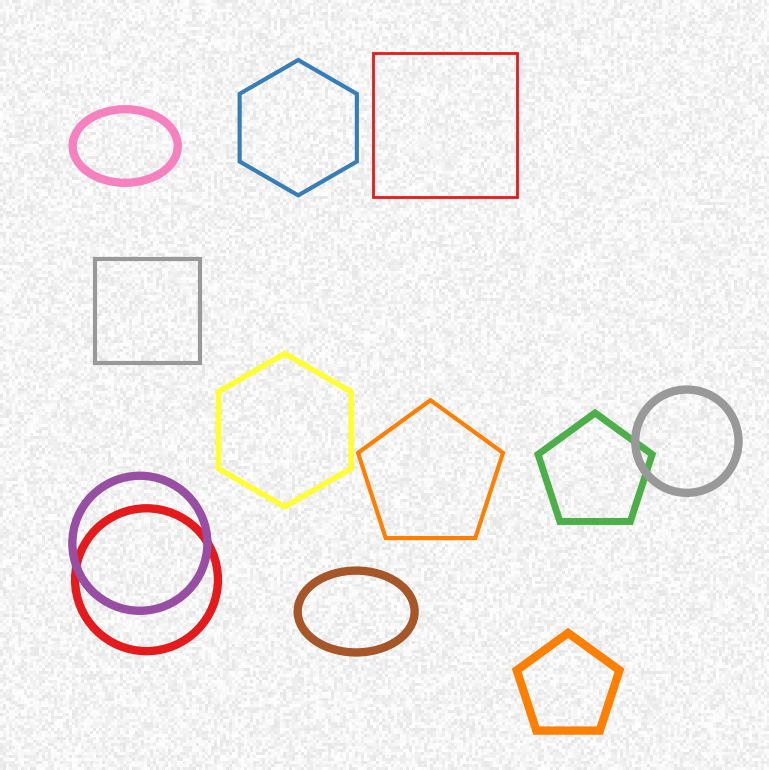[{"shape": "circle", "thickness": 3, "radius": 0.46, "center": [0.19, 0.247]}, {"shape": "square", "thickness": 1, "radius": 0.47, "center": [0.578, 0.838]}, {"shape": "hexagon", "thickness": 1.5, "radius": 0.44, "center": [0.387, 0.834]}, {"shape": "pentagon", "thickness": 2.5, "radius": 0.39, "center": [0.773, 0.386]}, {"shape": "circle", "thickness": 3, "radius": 0.44, "center": [0.182, 0.294]}, {"shape": "pentagon", "thickness": 1.5, "radius": 0.49, "center": [0.559, 0.381]}, {"shape": "pentagon", "thickness": 3, "radius": 0.35, "center": [0.738, 0.108]}, {"shape": "hexagon", "thickness": 2, "radius": 0.5, "center": [0.37, 0.441]}, {"shape": "oval", "thickness": 3, "radius": 0.38, "center": [0.463, 0.206]}, {"shape": "oval", "thickness": 3, "radius": 0.34, "center": [0.163, 0.81]}, {"shape": "square", "thickness": 1.5, "radius": 0.34, "center": [0.191, 0.596]}, {"shape": "circle", "thickness": 3, "radius": 0.34, "center": [0.892, 0.427]}]